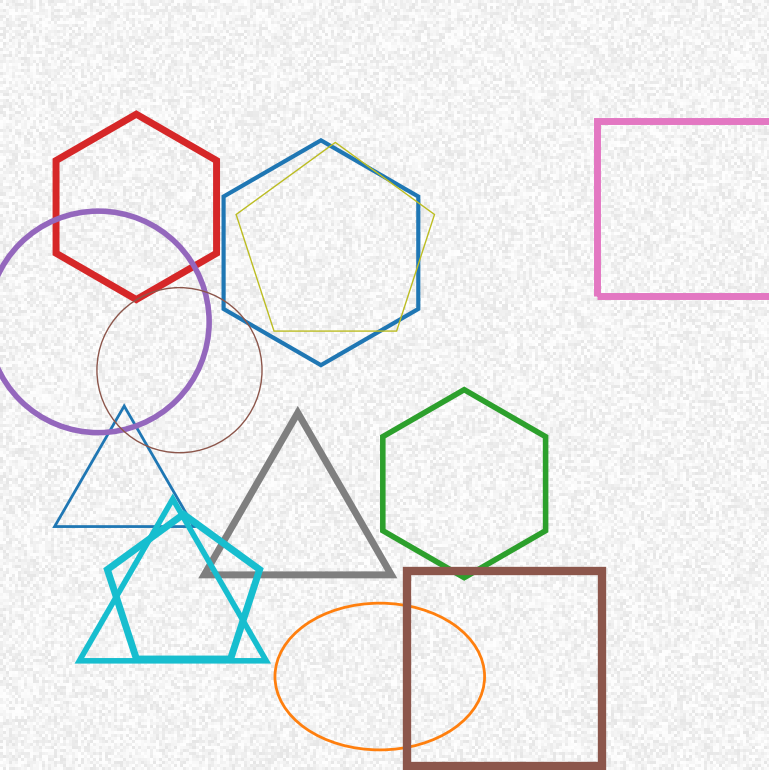[{"shape": "triangle", "thickness": 1, "radius": 0.52, "center": [0.161, 0.368]}, {"shape": "hexagon", "thickness": 1.5, "radius": 0.73, "center": [0.417, 0.672]}, {"shape": "oval", "thickness": 1, "radius": 0.68, "center": [0.493, 0.121]}, {"shape": "hexagon", "thickness": 2, "radius": 0.61, "center": [0.603, 0.372]}, {"shape": "hexagon", "thickness": 2.5, "radius": 0.6, "center": [0.177, 0.731]}, {"shape": "circle", "thickness": 2, "radius": 0.72, "center": [0.128, 0.582]}, {"shape": "circle", "thickness": 0.5, "radius": 0.54, "center": [0.233, 0.519]}, {"shape": "square", "thickness": 3, "radius": 0.63, "center": [0.655, 0.132]}, {"shape": "square", "thickness": 2.5, "radius": 0.57, "center": [0.889, 0.729]}, {"shape": "triangle", "thickness": 2.5, "radius": 0.7, "center": [0.387, 0.324]}, {"shape": "pentagon", "thickness": 0.5, "radius": 0.68, "center": [0.435, 0.68]}, {"shape": "pentagon", "thickness": 2.5, "radius": 0.52, "center": [0.238, 0.228]}, {"shape": "triangle", "thickness": 2, "radius": 0.7, "center": [0.224, 0.212]}]